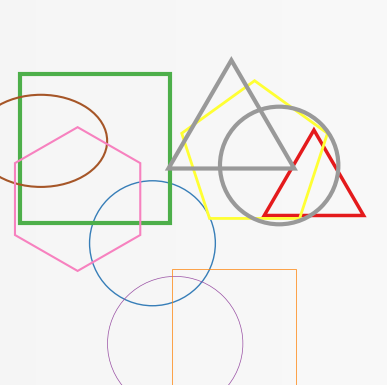[{"shape": "triangle", "thickness": 2.5, "radius": 0.74, "center": [0.81, 0.514]}, {"shape": "circle", "thickness": 1, "radius": 0.81, "center": [0.393, 0.368]}, {"shape": "square", "thickness": 3, "radius": 0.97, "center": [0.246, 0.615]}, {"shape": "circle", "thickness": 0.5, "radius": 0.87, "center": [0.452, 0.107]}, {"shape": "square", "thickness": 0.5, "radius": 0.8, "center": [0.605, 0.141]}, {"shape": "pentagon", "thickness": 2, "radius": 0.99, "center": [0.657, 0.593]}, {"shape": "oval", "thickness": 1.5, "radius": 0.85, "center": [0.106, 0.634]}, {"shape": "hexagon", "thickness": 1.5, "radius": 0.93, "center": [0.2, 0.483]}, {"shape": "circle", "thickness": 3, "radius": 0.76, "center": [0.72, 0.57]}, {"shape": "triangle", "thickness": 3, "radius": 0.94, "center": [0.597, 0.656]}]